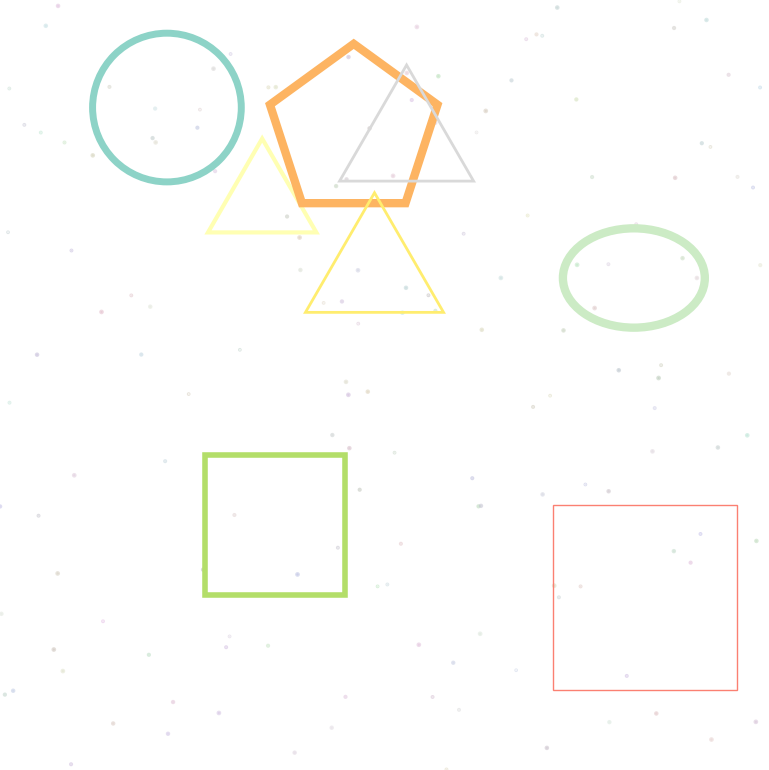[{"shape": "circle", "thickness": 2.5, "radius": 0.48, "center": [0.217, 0.86]}, {"shape": "triangle", "thickness": 1.5, "radius": 0.41, "center": [0.34, 0.739]}, {"shape": "square", "thickness": 0.5, "radius": 0.6, "center": [0.838, 0.224]}, {"shape": "pentagon", "thickness": 3, "radius": 0.57, "center": [0.459, 0.829]}, {"shape": "square", "thickness": 2, "radius": 0.45, "center": [0.357, 0.318]}, {"shape": "triangle", "thickness": 1, "radius": 0.5, "center": [0.528, 0.815]}, {"shape": "oval", "thickness": 3, "radius": 0.46, "center": [0.823, 0.639]}, {"shape": "triangle", "thickness": 1, "radius": 0.52, "center": [0.486, 0.646]}]